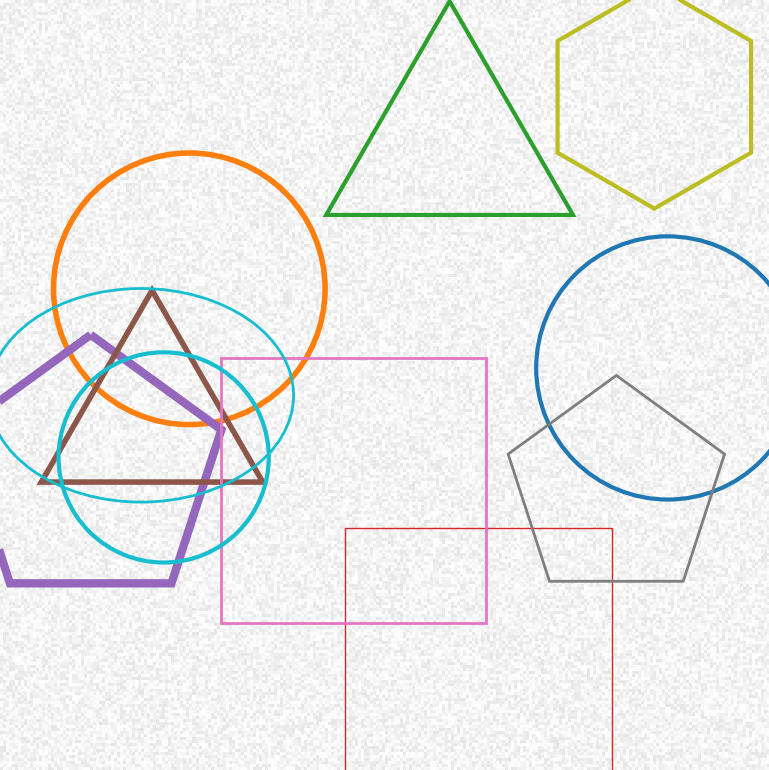[{"shape": "circle", "thickness": 1.5, "radius": 0.85, "center": [0.867, 0.522]}, {"shape": "circle", "thickness": 2, "radius": 0.88, "center": [0.246, 0.625]}, {"shape": "triangle", "thickness": 1.5, "radius": 0.93, "center": [0.584, 0.813]}, {"shape": "square", "thickness": 0.5, "radius": 0.87, "center": [0.621, 0.141]}, {"shape": "pentagon", "thickness": 3, "radius": 0.89, "center": [0.118, 0.387]}, {"shape": "triangle", "thickness": 2, "radius": 0.83, "center": [0.197, 0.457]}, {"shape": "square", "thickness": 1, "radius": 0.86, "center": [0.46, 0.363]}, {"shape": "pentagon", "thickness": 1, "radius": 0.74, "center": [0.8, 0.365]}, {"shape": "hexagon", "thickness": 1.5, "radius": 0.73, "center": [0.85, 0.874]}, {"shape": "oval", "thickness": 1, "radius": 0.99, "center": [0.183, 0.487]}, {"shape": "circle", "thickness": 1.5, "radius": 0.68, "center": [0.213, 0.406]}]